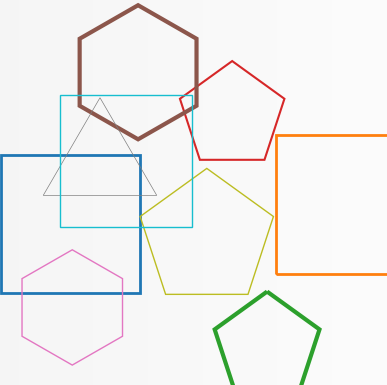[{"shape": "square", "thickness": 2, "radius": 0.89, "center": [0.182, 0.418]}, {"shape": "square", "thickness": 2, "radius": 0.91, "center": [0.894, 0.469]}, {"shape": "pentagon", "thickness": 3, "radius": 0.71, "center": [0.689, 0.1]}, {"shape": "pentagon", "thickness": 1.5, "radius": 0.71, "center": [0.599, 0.7]}, {"shape": "hexagon", "thickness": 3, "radius": 0.87, "center": [0.356, 0.812]}, {"shape": "hexagon", "thickness": 1, "radius": 0.75, "center": [0.186, 0.201]}, {"shape": "triangle", "thickness": 0.5, "radius": 0.85, "center": [0.258, 0.577]}, {"shape": "pentagon", "thickness": 1, "radius": 0.9, "center": [0.534, 0.382]}, {"shape": "square", "thickness": 1, "radius": 0.85, "center": [0.325, 0.581]}]